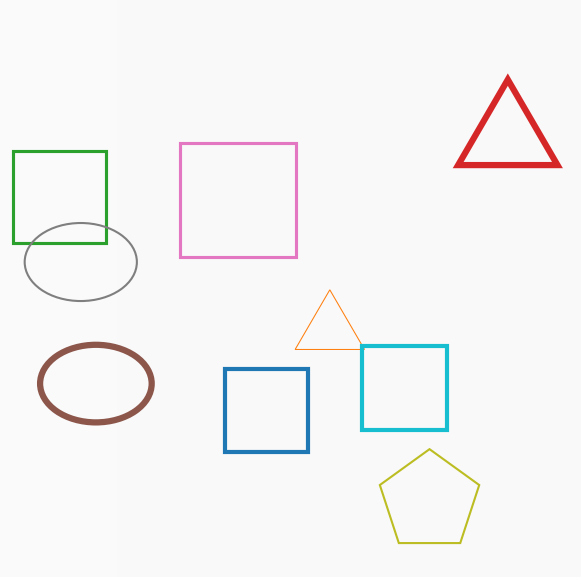[{"shape": "square", "thickness": 2, "radius": 0.36, "center": [0.458, 0.289]}, {"shape": "triangle", "thickness": 0.5, "radius": 0.34, "center": [0.567, 0.428]}, {"shape": "square", "thickness": 1.5, "radius": 0.4, "center": [0.102, 0.658]}, {"shape": "triangle", "thickness": 3, "radius": 0.49, "center": [0.874, 0.763]}, {"shape": "oval", "thickness": 3, "radius": 0.48, "center": [0.165, 0.335]}, {"shape": "square", "thickness": 1.5, "radius": 0.5, "center": [0.409, 0.653]}, {"shape": "oval", "thickness": 1, "radius": 0.48, "center": [0.139, 0.545]}, {"shape": "pentagon", "thickness": 1, "radius": 0.45, "center": [0.739, 0.131]}, {"shape": "square", "thickness": 2, "radius": 0.36, "center": [0.696, 0.327]}]